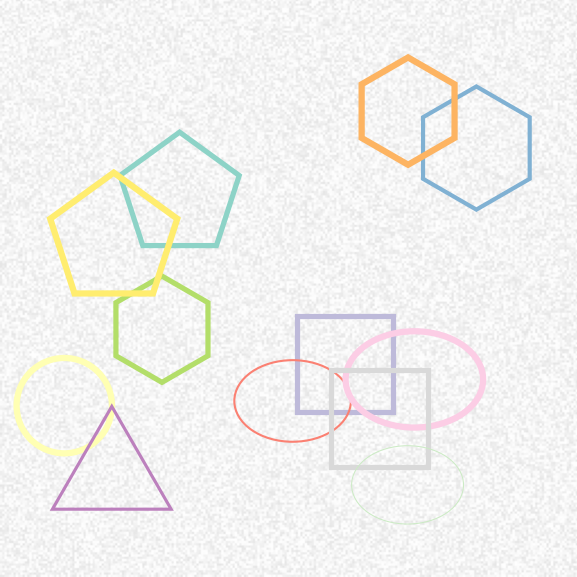[{"shape": "pentagon", "thickness": 2.5, "radius": 0.54, "center": [0.311, 0.662]}, {"shape": "circle", "thickness": 3, "radius": 0.41, "center": [0.111, 0.297]}, {"shape": "square", "thickness": 2.5, "radius": 0.41, "center": [0.598, 0.369]}, {"shape": "oval", "thickness": 1, "radius": 0.5, "center": [0.507, 0.305]}, {"shape": "hexagon", "thickness": 2, "radius": 0.53, "center": [0.825, 0.743]}, {"shape": "hexagon", "thickness": 3, "radius": 0.46, "center": [0.707, 0.807]}, {"shape": "hexagon", "thickness": 2.5, "radius": 0.46, "center": [0.28, 0.429]}, {"shape": "oval", "thickness": 3, "radius": 0.6, "center": [0.718, 0.342]}, {"shape": "square", "thickness": 2.5, "radius": 0.42, "center": [0.658, 0.274]}, {"shape": "triangle", "thickness": 1.5, "radius": 0.59, "center": [0.194, 0.177]}, {"shape": "oval", "thickness": 0.5, "radius": 0.48, "center": [0.706, 0.16]}, {"shape": "pentagon", "thickness": 3, "radius": 0.58, "center": [0.197, 0.585]}]